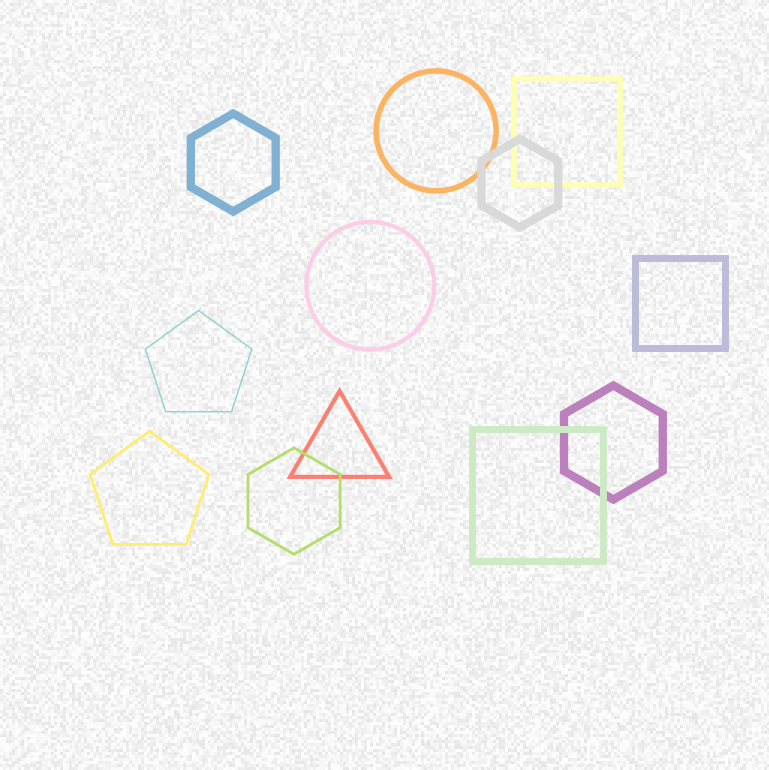[{"shape": "pentagon", "thickness": 0.5, "radius": 0.36, "center": [0.258, 0.524]}, {"shape": "square", "thickness": 2, "radius": 0.35, "center": [0.736, 0.829]}, {"shape": "square", "thickness": 2.5, "radius": 0.29, "center": [0.883, 0.606]}, {"shape": "triangle", "thickness": 1.5, "radius": 0.37, "center": [0.441, 0.418]}, {"shape": "hexagon", "thickness": 3, "radius": 0.32, "center": [0.303, 0.789]}, {"shape": "circle", "thickness": 2, "radius": 0.39, "center": [0.566, 0.83]}, {"shape": "hexagon", "thickness": 1, "radius": 0.35, "center": [0.382, 0.349]}, {"shape": "circle", "thickness": 1.5, "radius": 0.41, "center": [0.481, 0.629]}, {"shape": "hexagon", "thickness": 3, "radius": 0.29, "center": [0.675, 0.762]}, {"shape": "hexagon", "thickness": 3, "radius": 0.37, "center": [0.797, 0.425]}, {"shape": "square", "thickness": 2.5, "radius": 0.43, "center": [0.698, 0.357]}, {"shape": "pentagon", "thickness": 1, "radius": 0.41, "center": [0.194, 0.359]}]